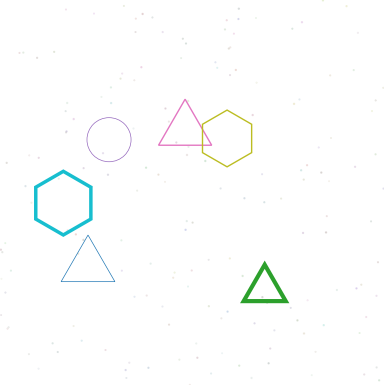[{"shape": "triangle", "thickness": 0.5, "radius": 0.4, "center": [0.229, 0.309]}, {"shape": "triangle", "thickness": 3, "radius": 0.32, "center": [0.688, 0.249]}, {"shape": "circle", "thickness": 0.5, "radius": 0.29, "center": [0.283, 0.637]}, {"shape": "triangle", "thickness": 1, "radius": 0.4, "center": [0.481, 0.663]}, {"shape": "hexagon", "thickness": 1, "radius": 0.37, "center": [0.59, 0.64]}, {"shape": "hexagon", "thickness": 2.5, "radius": 0.41, "center": [0.164, 0.472]}]